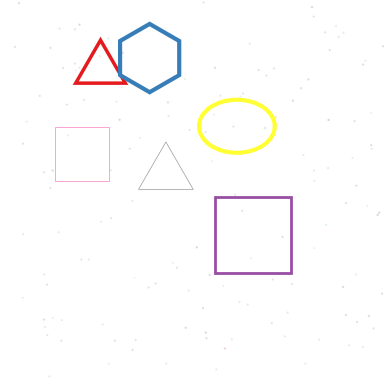[{"shape": "triangle", "thickness": 2.5, "radius": 0.37, "center": [0.261, 0.821]}, {"shape": "hexagon", "thickness": 3, "radius": 0.44, "center": [0.389, 0.849]}, {"shape": "square", "thickness": 2, "radius": 0.49, "center": [0.657, 0.391]}, {"shape": "oval", "thickness": 3, "radius": 0.49, "center": [0.615, 0.672]}, {"shape": "square", "thickness": 0.5, "radius": 0.35, "center": [0.213, 0.6]}, {"shape": "triangle", "thickness": 0.5, "radius": 0.41, "center": [0.431, 0.549]}]